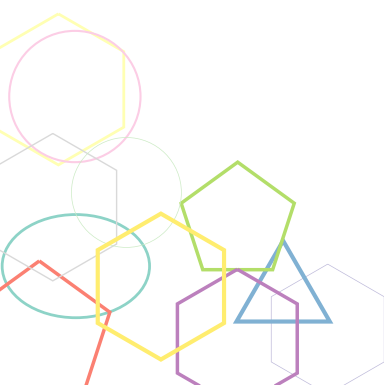[{"shape": "oval", "thickness": 2, "radius": 0.96, "center": [0.197, 0.309]}, {"shape": "hexagon", "thickness": 2, "radius": 0.98, "center": [0.152, 0.768]}, {"shape": "hexagon", "thickness": 0.5, "radius": 0.85, "center": [0.851, 0.145]}, {"shape": "pentagon", "thickness": 2.5, "radius": 0.96, "center": [0.102, 0.13]}, {"shape": "triangle", "thickness": 3, "radius": 0.7, "center": [0.735, 0.235]}, {"shape": "pentagon", "thickness": 2.5, "radius": 0.77, "center": [0.617, 0.424]}, {"shape": "circle", "thickness": 1.5, "radius": 0.85, "center": [0.194, 0.749]}, {"shape": "hexagon", "thickness": 1, "radius": 0.96, "center": [0.137, 0.462]}, {"shape": "hexagon", "thickness": 2.5, "radius": 0.9, "center": [0.616, 0.121]}, {"shape": "circle", "thickness": 0.5, "radius": 0.71, "center": [0.328, 0.5]}, {"shape": "hexagon", "thickness": 3, "radius": 0.95, "center": [0.418, 0.256]}]